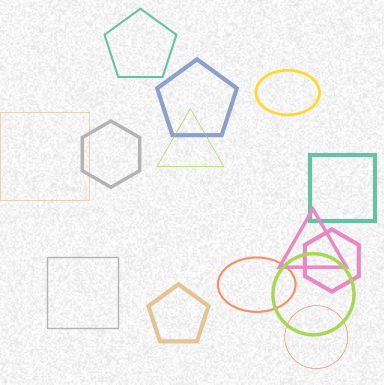[{"shape": "square", "thickness": 3, "radius": 0.43, "center": [0.89, 0.512]}, {"shape": "pentagon", "thickness": 1.5, "radius": 0.49, "center": [0.365, 0.879]}, {"shape": "circle", "thickness": 0.5, "radius": 0.41, "center": [0.821, 0.124]}, {"shape": "oval", "thickness": 1.5, "radius": 0.5, "center": [0.667, 0.261]}, {"shape": "pentagon", "thickness": 3, "radius": 0.54, "center": [0.512, 0.737]}, {"shape": "triangle", "thickness": 2.5, "radius": 0.5, "center": [0.813, 0.356]}, {"shape": "hexagon", "thickness": 3, "radius": 0.4, "center": [0.862, 0.323]}, {"shape": "circle", "thickness": 2.5, "radius": 0.53, "center": [0.814, 0.236]}, {"shape": "triangle", "thickness": 0.5, "radius": 0.5, "center": [0.494, 0.618]}, {"shape": "oval", "thickness": 2, "radius": 0.41, "center": [0.747, 0.76]}, {"shape": "pentagon", "thickness": 3, "radius": 0.41, "center": [0.464, 0.18]}, {"shape": "square", "thickness": 0.5, "radius": 0.58, "center": [0.115, 0.595]}, {"shape": "square", "thickness": 1, "radius": 0.46, "center": [0.214, 0.24]}, {"shape": "hexagon", "thickness": 2.5, "radius": 0.43, "center": [0.288, 0.6]}]